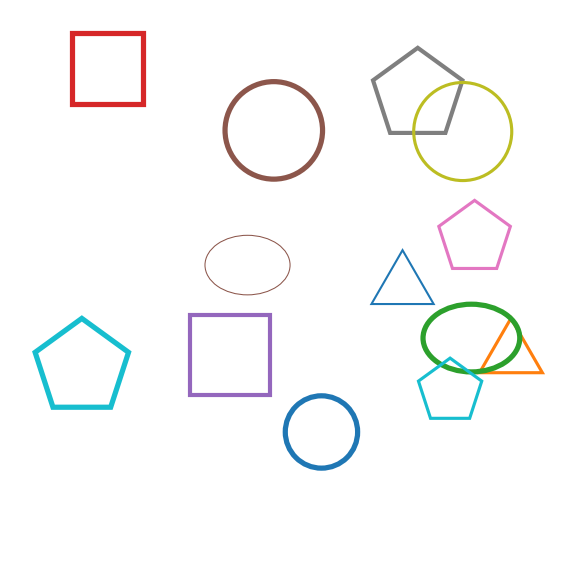[{"shape": "triangle", "thickness": 1, "radius": 0.31, "center": [0.697, 0.504]}, {"shape": "circle", "thickness": 2.5, "radius": 0.31, "center": [0.557, 0.251]}, {"shape": "triangle", "thickness": 1.5, "radius": 0.31, "center": [0.885, 0.385]}, {"shape": "oval", "thickness": 2.5, "radius": 0.42, "center": [0.816, 0.414]}, {"shape": "square", "thickness": 2.5, "radius": 0.31, "center": [0.186, 0.88]}, {"shape": "square", "thickness": 2, "radius": 0.35, "center": [0.399, 0.384]}, {"shape": "oval", "thickness": 0.5, "radius": 0.37, "center": [0.429, 0.54]}, {"shape": "circle", "thickness": 2.5, "radius": 0.42, "center": [0.474, 0.773]}, {"shape": "pentagon", "thickness": 1.5, "radius": 0.33, "center": [0.822, 0.587]}, {"shape": "pentagon", "thickness": 2, "radius": 0.41, "center": [0.723, 0.835]}, {"shape": "circle", "thickness": 1.5, "radius": 0.42, "center": [0.801, 0.771]}, {"shape": "pentagon", "thickness": 2.5, "radius": 0.43, "center": [0.142, 0.363]}, {"shape": "pentagon", "thickness": 1.5, "radius": 0.29, "center": [0.779, 0.321]}]